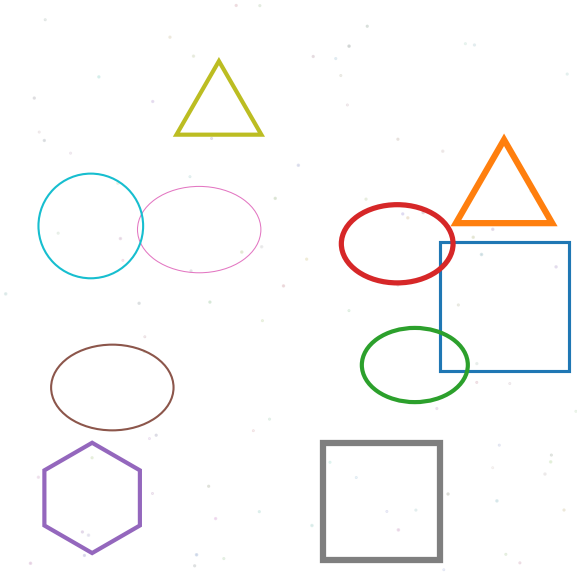[{"shape": "square", "thickness": 1.5, "radius": 0.56, "center": [0.874, 0.469]}, {"shape": "triangle", "thickness": 3, "radius": 0.48, "center": [0.873, 0.661]}, {"shape": "oval", "thickness": 2, "radius": 0.46, "center": [0.718, 0.367]}, {"shape": "oval", "thickness": 2.5, "radius": 0.48, "center": [0.688, 0.577]}, {"shape": "hexagon", "thickness": 2, "radius": 0.48, "center": [0.16, 0.137]}, {"shape": "oval", "thickness": 1, "radius": 0.53, "center": [0.195, 0.328]}, {"shape": "oval", "thickness": 0.5, "radius": 0.53, "center": [0.345, 0.602]}, {"shape": "square", "thickness": 3, "radius": 0.51, "center": [0.66, 0.131]}, {"shape": "triangle", "thickness": 2, "radius": 0.42, "center": [0.379, 0.808]}, {"shape": "circle", "thickness": 1, "radius": 0.45, "center": [0.157, 0.608]}]